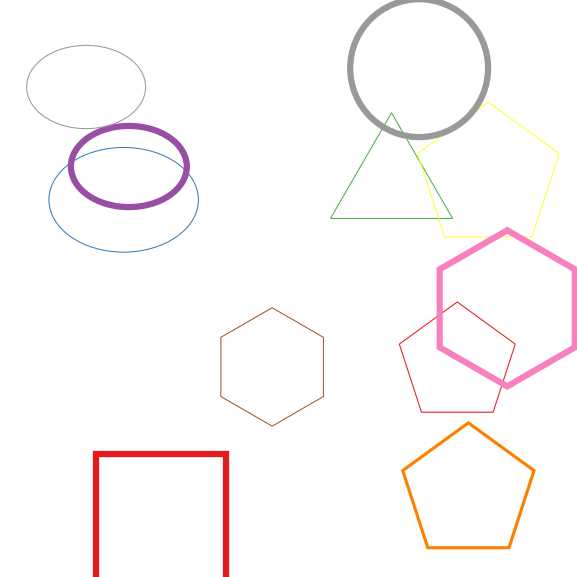[{"shape": "square", "thickness": 3, "radius": 0.56, "center": [0.278, 0.101]}, {"shape": "pentagon", "thickness": 0.5, "radius": 0.53, "center": [0.792, 0.371]}, {"shape": "oval", "thickness": 0.5, "radius": 0.65, "center": [0.214, 0.653]}, {"shape": "triangle", "thickness": 0.5, "radius": 0.61, "center": [0.678, 0.682]}, {"shape": "oval", "thickness": 3, "radius": 0.5, "center": [0.223, 0.711]}, {"shape": "pentagon", "thickness": 1.5, "radius": 0.6, "center": [0.811, 0.147]}, {"shape": "pentagon", "thickness": 0.5, "radius": 0.64, "center": [0.846, 0.693]}, {"shape": "hexagon", "thickness": 0.5, "radius": 0.51, "center": [0.471, 0.364]}, {"shape": "hexagon", "thickness": 3, "radius": 0.68, "center": [0.878, 0.465]}, {"shape": "circle", "thickness": 3, "radius": 0.6, "center": [0.726, 0.881]}, {"shape": "oval", "thickness": 0.5, "radius": 0.52, "center": [0.149, 0.848]}]